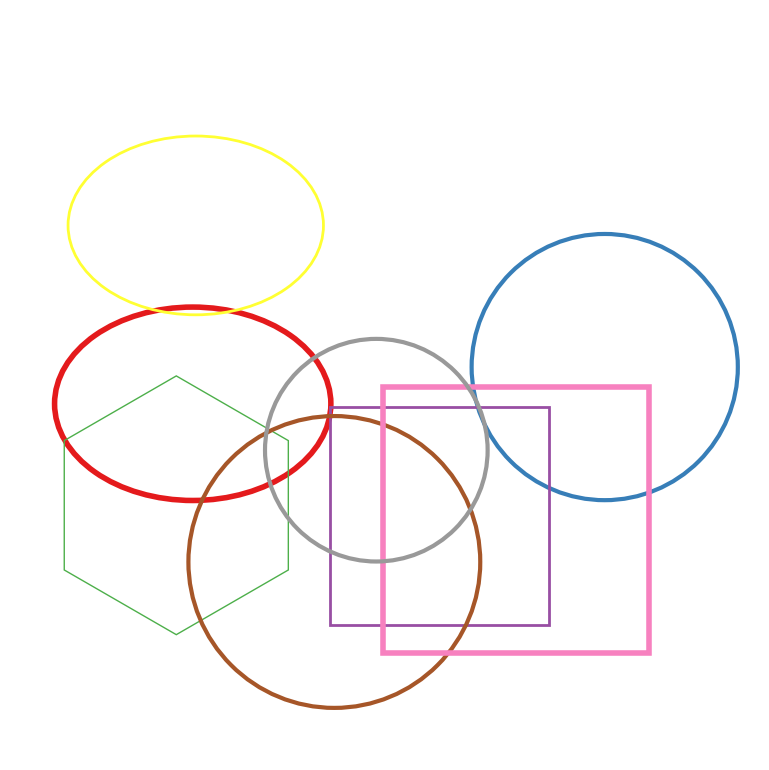[{"shape": "oval", "thickness": 2, "radius": 0.9, "center": [0.25, 0.476]}, {"shape": "circle", "thickness": 1.5, "radius": 0.86, "center": [0.785, 0.523]}, {"shape": "hexagon", "thickness": 0.5, "radius": 0.84, "center": [0.229, 0.344]}, {"shape": "square", "thickness": 1, "radius": 0.71, "center": [0.57, 0.33]}, {"shape": "oval", "thickness": 1, "radius": 0.83, "center": [0.254, 0.707]}, {"shape": "circle", "thickness": 1.5, "radius": 0.95, "center": [0.434, 0.27]}, {"shape": "square", "thickness": 2, "radius": 0.86, "center": [0.67, 0.325]}, {"shape": "circle", "thickness": 1.5, "radius": 0.72, "center": [0.489, 0.415]}]